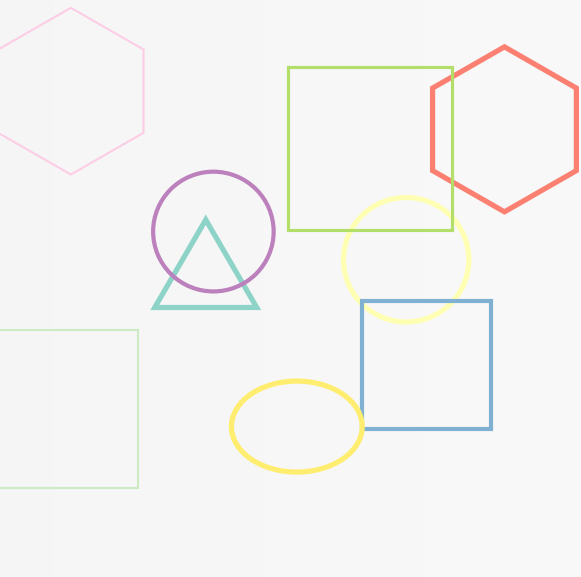[{"shape": "triangle", "thickness": 2.5, "radius": 0.51, "center": [0.354, 0.517]}, {"shape": "circle", "thickness": 2.5, "radius": 0.54, "center": [0.699, 0.549]}, {"shape": "hexagon", "thickness": 2.5, "radius": 0.71, "center": [0.868, 0.775]}, {"shape": "square", "thickness": 2, "radius": 0.55, "center": [0.734, 0.368]}, {"shape": "square", "thickness": 1.5, "radius": 0.71, "center": [0.637, 0.741]}, {"shape": "hexagon", "thickness": 1, "radius": 0.72, "center": [0.122, 0.841]}, {"shape": "circle", "thickness": 2, "radius": 0.52, "center": [0.367, 0.598]}, {"shape": "square", "thickness": 1, "radius": 0.69, "center": [0.1, 0.29]}, {"shape": "oval", "thickness": 2.5, "radius": 0.56, "center": [0.511, 0.26]}]